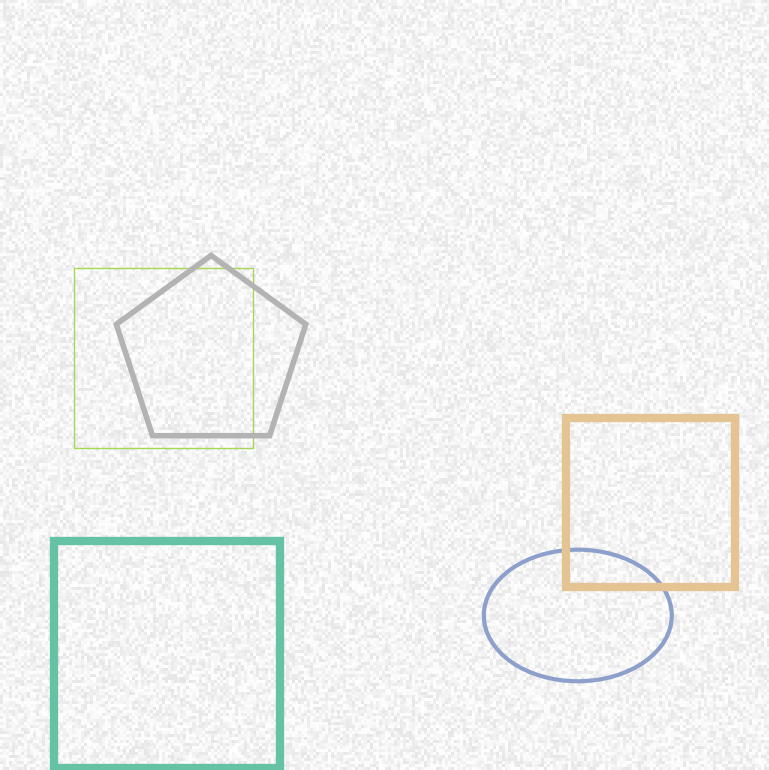[{"shape": "square", "thickness": 3, "radius": 0.74, "center": [0.217, 0.15]}, {"shape": "oval", "thickness": 1.5, "radius": 0.61, "center": [0.75, 0.201]}, {"shape": "square", "thickness": 0.5, "radius": 0.58, "center": [0.212, 0.535]}, {"shape": "square", "thickness": 3, "radius": 0.55, "center": [0.845, 0.347]}, {"shape": "pentagon", "thickness": 2, "radius": 0.65, "center": [0.274, 0.539]}]